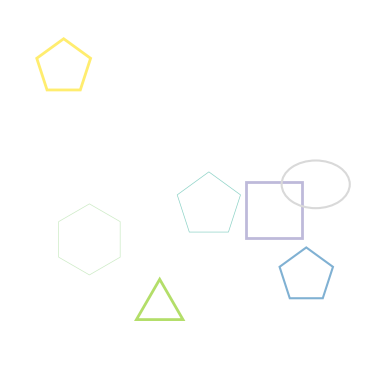[{"shape": "pentagon", "thickness": 0.5, "radius": 0.43, "center": [0.543, 0.467]}, {"shape": "square", "thickness": 2, "radius": 0.36, "center": [0.712, 0.453]}, {"shape": "pentagon", "thickness": 1.5, "radius": 0.36, "center": [0.796, 0.284]}, {"shape": "triangle", "thickness": 2, "radius": 0.35, "center": [0.415, 0.205]}, {"shape": "oval", "thickness": 1.5, "radius": 0.44, "center": [0.82, 0.521]}, {"shape": "hexagon", "thickness": 0.5, "radius": 0.46, "center": [0.232, 0.378]}, {"shape": "pentagon", "thickness": 2, "radius": 0.37, "center": [0.165, 0.826]}]